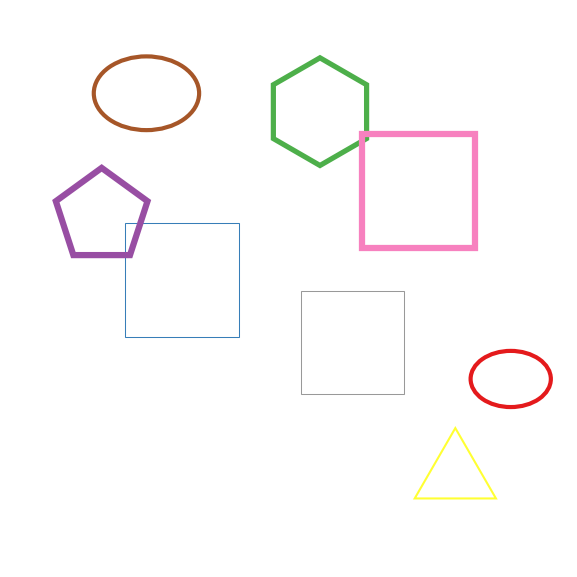[{"shape": "oval", "thickness": 2, "radius": 0.35, "center": [0.884, 0.343]}, {"shape": "square", "thickness": 0.5, "radius": 0.5, "center": [0.315, 0.514]}, {"shape": "hexagon", "thickness": 2.5, "radius": 0.47, "center": [0.554, 0.806]}, {"shape": "pentagon", "thickness": 3, "radius": 0.42, "center": [0.176, 0.625]}, {"shape": "triangle", "thickness": 1, "radius": 0.41, "center": [0.788, 0.177]}, {"shape": "oval", "thickness": 2, "radius": 0.46, "center": [0.254, 0.838]}, {"shape": "square", "thickness": 3, "radius": 0.49, "center": [0.724, 0.668]}, {"shape": "square", "thickness": 0.5, "radius": 0.44, "center": [0.61, 0.406]}]